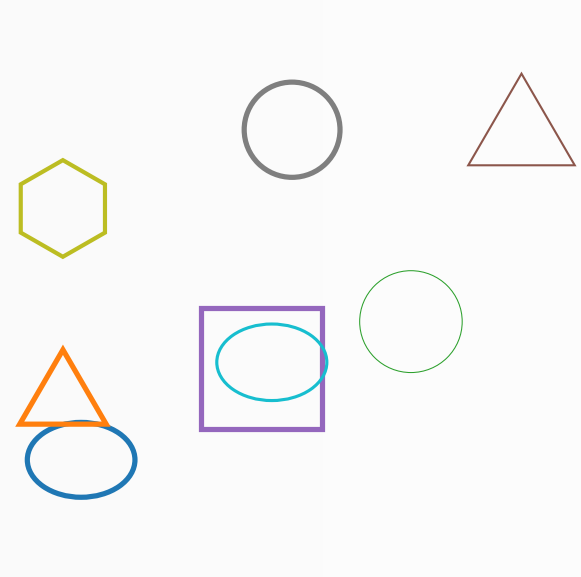[{"shape": "oval", "thickness": 2.5, "radius": 0.46, "center": [0.14, 0.203]}, {"shape": "triangle", "thickness": 2.5, "radius": 0.43, "center": [0.108, 0.308]}, {"shape": "circle", "thickness": 0.5, "radius": 0.44, "center": [0.707, 0.442]}, {"shape": "square", "thickness": 2.5, "radius": 0.52, "center": [0.45, 0.361]}, {"shape": "triangle", "thickness": 1, "radius": 0.53, "center": [0.897, 0.766]}, {"shape": "circle", "thickness": 2.5, "radius": 0.41, "center": [0.503, 0.775]}, {"shape": "hexagon", "thickness": 2, "radius": 0.42, "center": [0.108, 0.638]}, {"shape": "oval", "thickness": 1.5, "radius": 0.47, "center": [0.468, 0.372]}]